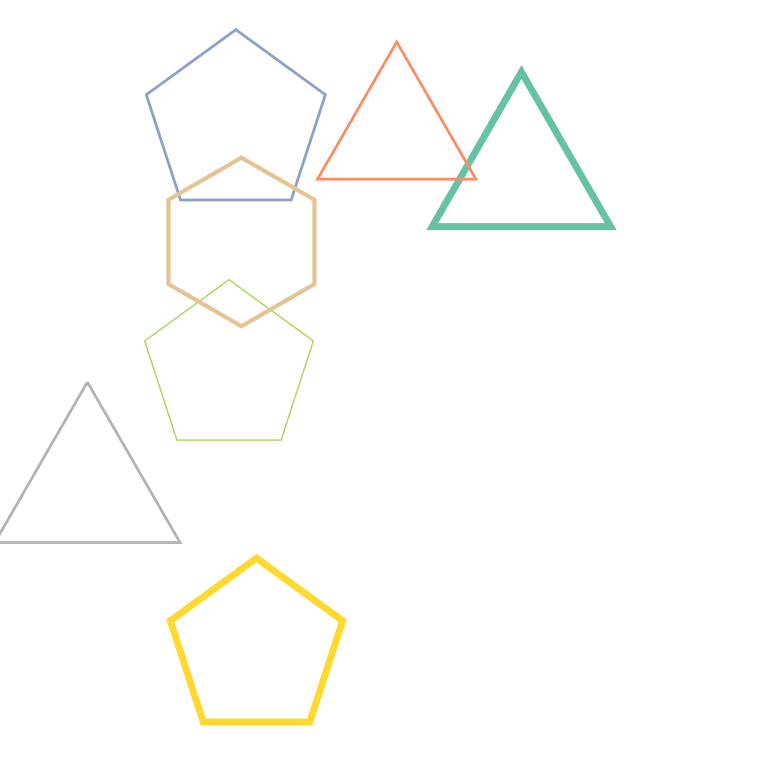[{"shape": "triangle", "thickness": 2.5, "radius": 0.67, "center": [0.677, 0.773]}, {"shape": "triangle", "thickness": 1, "radius": 0.59, "center": [0.515, 0.827]}, {"shape": "pentagon", "thickness": 1, "radius": 0.61, "center": [0.306, 0.839]}, {"shape": "pentagon", "thickness": 0.5, "radius": 0.58, "center": [0.297, 0.522]}, {"shape": "pentagon", "thickness": 2.5, "radius": 0.59, "center": [0.333, 0.157]}, {"shape": "hexagon", "thickness": 1.5, "radius": 0.55, "center": [0.314, 0.686]}, {"shape": "triangle", "thickness": 1, "radius": 0.69, "center": [0.114, 0.365]}]